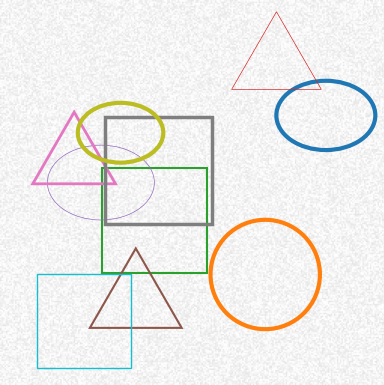[{"shape": "oval", "thickness": 3, "radius": 0.64, "center": [0.846, 0.7]}, {"shape": "circle", "thickness": 3, "radius": 0.71, "center": [0.689, 0.287]}, {"shape": "square", "thickness": 1.5, "radius": 0.68, "center": [0.401, 0.427]}, {"shape": "triangle", "thickness": 0.5, "radius": 0.67, "center": [0.718, 0.835]}, {"shape": "oval", "thickness": 0.5, "radius": 0.69, "center": [0.262, 0.526]}, {"shape": "triangle", "thickness": 1.5, "radius": 0.69, "center": [0.353, 0.217]}, {"shape": "triangle", "thickness": 2, "radius": 0.62, "center": [0.193, 0.585]}, {"shape": "square", "thickness": 2.5, "radius": 0.7, "center": [0.411, 0.557]}, {"shape": "oval", "thickness": 3, "radius": 0.56, "center": [0.313, 0.655]}, {"shape": "square", "thickness": 1, "radius": 0.61, "center": [0.219, 0.166]}]